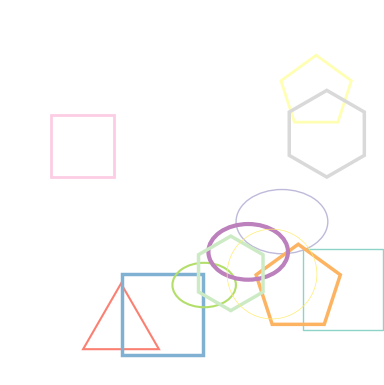[{"shape": "square", "thickness": 1, "radius": 0.52, "center": [0.891, 0.248]}, {"shape": "pentagon", "thickness": 2, "radius": 0.48, "center": [0.821, 0.76]}, {"shape": "oval", "thickness": 1, "radius": 0.6, "center": [0.732, 0.424]}, {"shape": "triangle", "thickness": 1.5, "radius": 0.57, "center": [0.314, 0.15]}, {"shape": "square", "thickness": 2.5, "radius": 0.53, "center": [0.421, 0.184]}, {"shape": "pentagon", "thickness": 2.5, "radius": 0.58, "center": [0.775, 0.251]}, {"shape": "oval", "thickness": 1.5, "radius": 0.41, "center": [0.53, 0.26]}, {"shape": "square", "thickness": 2, "radius": 0.41, "center": [0.215, 0.62]}, {"shape": "hexagon", "thickness": 2.5, "radius": 0.56, "center": [0.849, 0.653]}, {"shape": "oval", "thickness": 3, "radius": 0.52, "center": [0.645, 0.346]}, {"shape": "hexagon", "thickness": 2.5, "radius": 0.48, "center": [0.599, 0.29]}, {"shape": "circle", "thickness": 0.5, "radius": 0.58, "center": [0.707, 0.288]}]